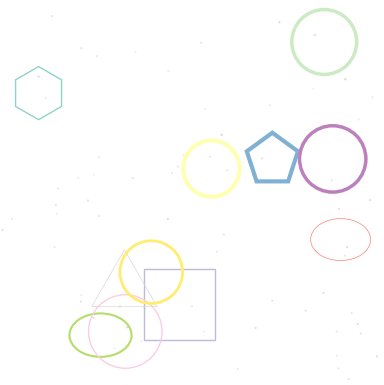[{"shape": "hexagon", "thickness": 1, "radius": 0.34, "center": [0.1, 0.758]}, {"shape": "circle", "thickness": 3, "radius": 0.37, "center": [0.549, 0.562]}, {"shape": "square", "thickness": 1, "radius": 0.46, "center": [0.466, 0.21]}, {"shape": "oval", "thickness": 0.5, "radius": 0.39, "center": [0.885, 0.378]}, {"shape": "pentagon", "thickness": 3, "radius": 0.35, "center": [0.707, 0.585]}, {"shape": "oval", "thickness": 1.5, "radius": 0.4, "center": [0.261, 0.129]}, {"shape": "circle", "thickness": 1, "radius": 0.48, "center": [0.325, 0.139]}, {"shape": "triangle", "thickness": 0.5, "radius": 0.49, "center": [0.323, 0.253]}, {"shape": "circle", "thickness": 2.5, "radius": 0.43, "center": [0.864, 0.587]}, {"shape": "circle", "thickness": 2.5, "radius": 0.42, "center": [0.842, 0.891]}, {"shape": "circle", "thickness": 2, "radius": 0.41, "center": [0.393, 0.293]}]